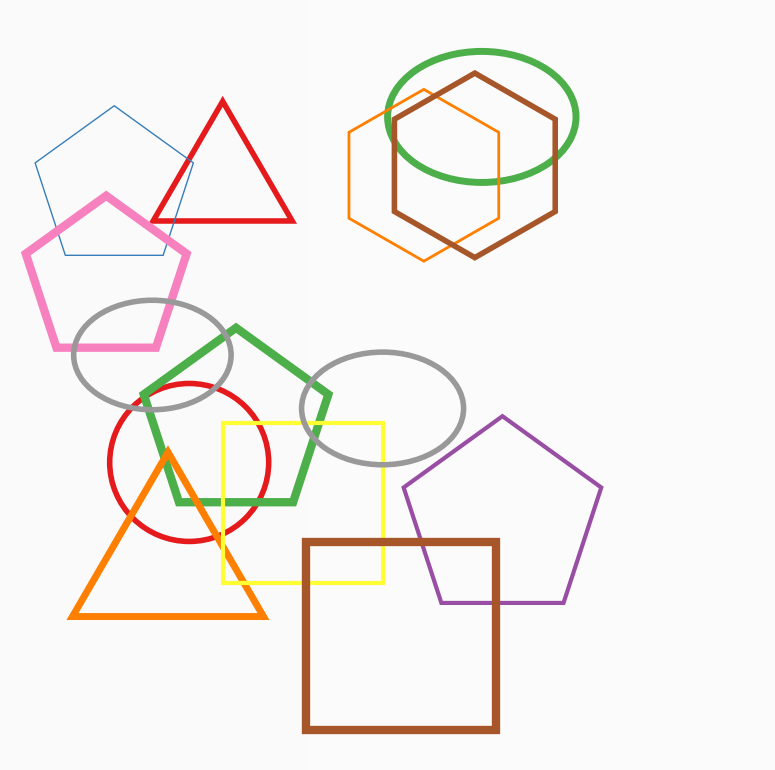[{"shape": "circle", "thickness": 2, "radius": 0.51, "center": [0.244, 0.399]}, {"shape": "triangle", "thickness": 2, "radius": 0.52, "center": [0.287, 0.765]}, {"shape": "pentagon", "thickness": 0.5, "radius": 0.54, "center": [0.147, 0.755]}, {"shape": "pentagon", "thickness": 3, "radius": 0.63, "center": [0.305, 0.449]}, {"shape": "oval", "thickness": 2.5, "radius": 0.61, "center": [0.622, 0.848]}, {"shape": "pentagon", "thickness": 1.5, "radius": 0.67, "center": [0.648, 0.325]}, {"shape": "triangle", "thickness": 2.5, "radius": 0.71, "center": [0.217, 0.27]}, {"shape": "hexagon", "thickness": 1, "radius": 0.56, "center": [0.547, 0.772]}, {"shape": "square", "thickness": 1.5, "radius": 0.52, "center": [0.391, 0.346]}, {"shape": "hexagon", "thickness": 2, "radius": 0.6, "center": [0.613, 0.785]}, {"shape": "square", "thickness": 3, "radius": 0.61, "center": [0.517, 0.174]}, {"shape": "pentagon", "thickness": 3, "radius": 0.55, "center": [0.137, 0.637]}, {"shape": "oval", "thickness": 2, "radius": 0.51, "center": [0.197, 0.539]}, {"shape": "oval", "thickness": 2, "radius": 0.52, "center": [0.494, 0.47]}]